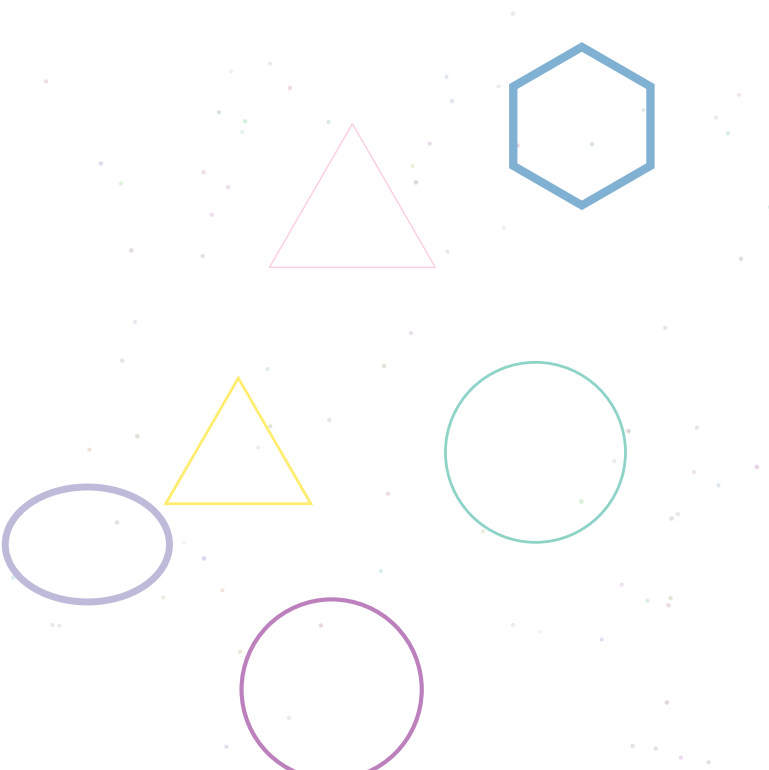[{"shape": "circle", "thickness": 1, "radius": 0.58, "center": [0.695, 0.413]}, {"shape": "oval", "thickness": 2.5, "radius": 0.53, "center": [0.113, 0.293]}, {"shape": "hexagon", "thickness": 3, "radius": 0.51, "center": [0.756, 0.836]}, {"shape": "triangle", "thickness": 0.5, "radius": 0.62, "center": [0.458, 0.715]}, {"shape": "circle", "thickness": 1.5, "radius": 0.59, "center": [0.431, 0.105]}, {"shape": "triangle", "thickness": 1, "radius": 0.54, "center": [0.31, 0.4]}]